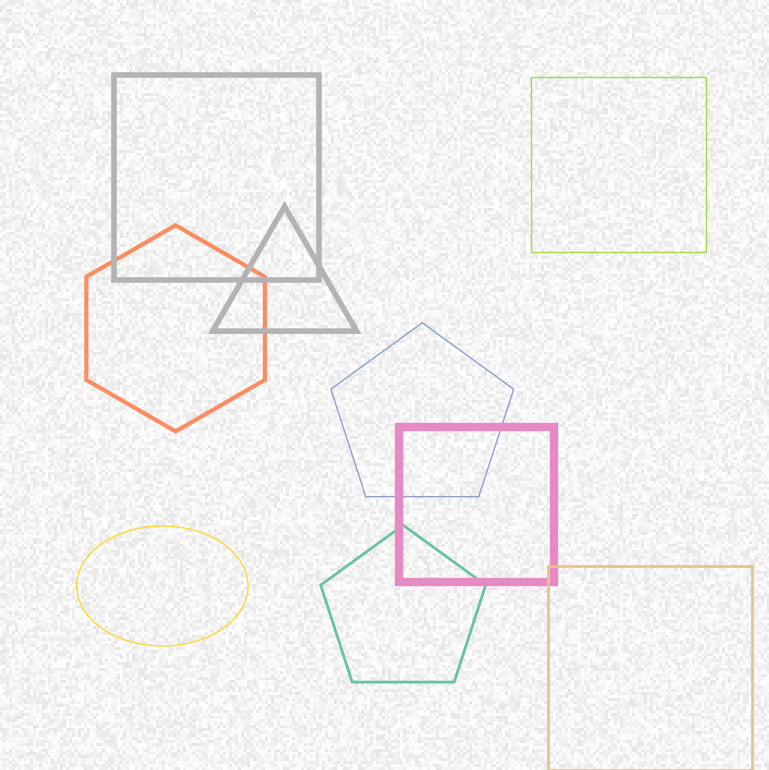[{"shape": "pentagon", "thickness": 1, "radius": 0.56, "center": [0.524, 0.205]}, {"shape": "hexagon", "thickness": 1.5, "radius": 0.67, "center": [0.228, 0.574]}, {"shape": "pentagon", "thickness": 0.5, "radius": 0.62, "center": [0.548, 0.456]}, {"shape": "square", "thickness": 3, "radius": 0.5, "center": [0.618, 0.345]}, {"shape": "square", "thickness": 0.5, "radius": 0.57, "center": [0.804, 0.786]}, {"shape": "oval", "thickness": 0.5, "radius": 0.56, "center": [0.211, 0.239]}, {"shape": "square", "thickness": 1, "radius": 0.66, "center": [0.844, 0.133]}, {"shape": "square", "thickness": 2, "radius": 0.67, "center": [0.281, 0.769]}, {"shape": "triangle", "thickness": 2, "radius": 0.54, "center": [0.37, 0.624]}]